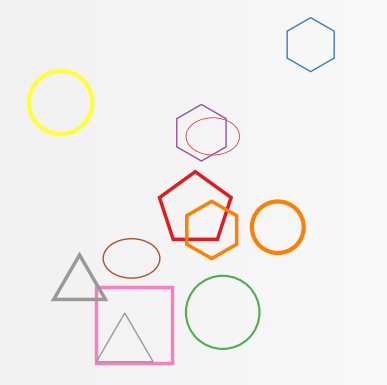[{"shape": "oval", "thickness": 0.5, "radius": 0.35, "center": [0.549, 0.646]}, {"shape": "pentagon", "thickness": 2.5, "radius": 0.49, "center": [0.504, 0.457]}, {"shape": "hexagon", "thickness": 1, "radius": 0.35, "center": [0.802, 0.884]}, {"shape": "circle", "thickness": 1.5, "radius": 0.47, "center": [0.575, 0.189]}, {"shape": "hexagon", "thickness": 1, "radius": 0.37, "center": [0.52, 0.655]}, {"shape": "hexagon", "thickness": 2.5, "radius": 0.37, "center": [0.546, 0.403]}, {"shape": "circle", "thickness": 3, "radius": 0.33, "center": [0.717, 0.41]}, {"shape": "circle", "thickness": 3, "radius": 0.41, "center": [0.157, 0.734]}, {"shape": "oval", "thickness": 1, "radius": 0.37, "center": [0.339, 0.329]}, {"shape": "square", "thickness": 2.5, "radius": 0.49, "center": [0.346, 0.155]}, {"shape": "triangle", "thickness": 2.5, "radius": 0.38, "center": [0.205, 0.261]}, {"shape": "triangle", "thickness": 1, "radius": 0.42, "center": [0.322, 0.103]}]